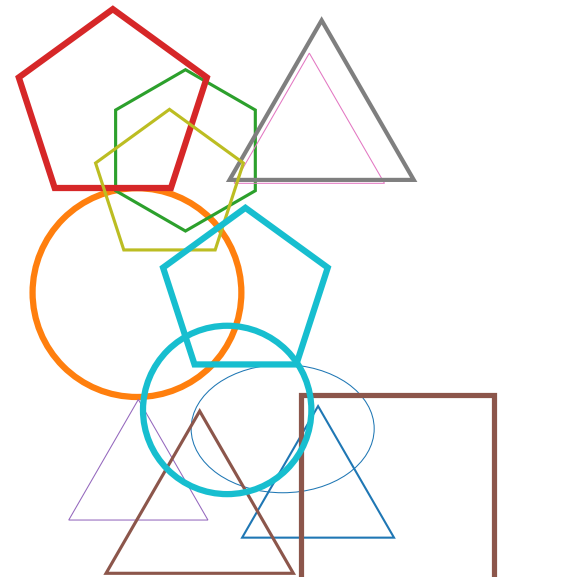[{"shape": "oval", "thickness": 0.5, "radius": 0.79, "center": [0.489, 0.257]}, {"shape": "triangle", "thickness": 1, "radius": 0.76, "center": [0.551, 0.144]}, {"shape": "circle", "thickness": 3, "radius": 0.9, "center": [0.237, 0.492]}, {"shape": "hexagon", "thickness": 1.5, "radius": 0.7, "center": [0.321, 0.739]}, {"shape": "pentagon", "thickness": 3, "radius": 0.86, "center": [0.195, 0.812]}, {"shape": "triangle", "thickness": 0.5, "radius": 0.7, "center": [0.24, 0.168]}, {"shape": "square", "thickness": 2.5, "radius": 0.83, "center": [0.689, 0.148]}, {"shape": "triangle", "thickness": 1.5, "radius": 0.94, "center": [0.346, 0.1]}, {"shape": "triangle", "thickness": 0.5, "radius": 0.75, "center": [0.536, 0.757]}, {"shape": "triangle", "thickness": 2, "radius": 0.92, "center": [0.557, 0.78]}, {"shape": "pentagon", "thickness": 1.5, "radius": 0.67, "center": [0.293, 0.675]}, {"shape": "pentagon", "thickness": 3, "radius": 0.75, "center": [0.425, 0.489]}, {"shape": "circle", "thickness": 3, "radius": 0.73, "center": [0.393, 0.289]}]